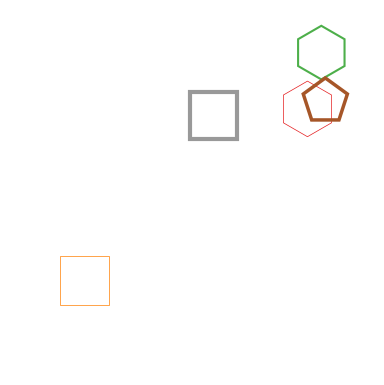[{"shape": "hexagon", "thickness": 0.5, "radius": 0.36, "center": [0.799, 0.717]}, {"shape": "hexagon", "thickness": 1.5, "radius": 0.35, "center": [0.835, 0.863]}, {"shape": "square", "thickness": 0.5, "radius": 0.32, "center": [0.219, 0.27]}, {"shape": "pentagon", "thickness": 2.5, "radius": 0.3, "center": [0.845, 0.737]}, {"shape": "square", "thickness": 3, "radius": 0.31, "center": [0.554, 0.7]}]